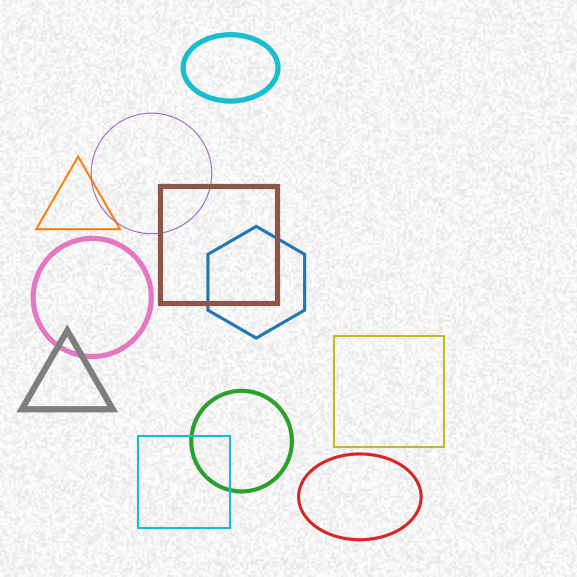[{"shape": "hexagon", "thickness": 1.5, "radius": 0.48, "center": [0.444, 0.51]}, {"shape": "triangle", "thickness": 1, "radius": 0.42, "center": [0.135, 0.644]}, {"shape": "circle", "thickness": 2, "radius": 0.44, "center": [0.418, 0.235]}, {"shape": "oval", "thickness": 1.5, "radius": 0.53, "center": [0.623, 0.139]}, {"shape": "circle", "thickness": 0.5, "radius": 0.52, "center": [0.262, 0.699]}, {"shape": "square", "thickness": 2.5, "radius": 0.5, "center": [0.379, 0.575]}, {"shape": "circle", "thickness": 2.5, "radius": 0.51, "center": [0.16, 0.484]}, {"shape": "triangle", "thickness": 3, "radius": 0.45, "center": [0.116, 0.336]}, {"shape": "square", "thickness": 1, "radius": 0.48, "center": [0.674, 0.321]}, {"shape": "square", "thickness": 1, "radius": 0.4, "center": [0.319, 0.165]}, {"shape": "oval", "thickness": 2.5, "radius": 0.41, "center": [0.399, 0.882]}]